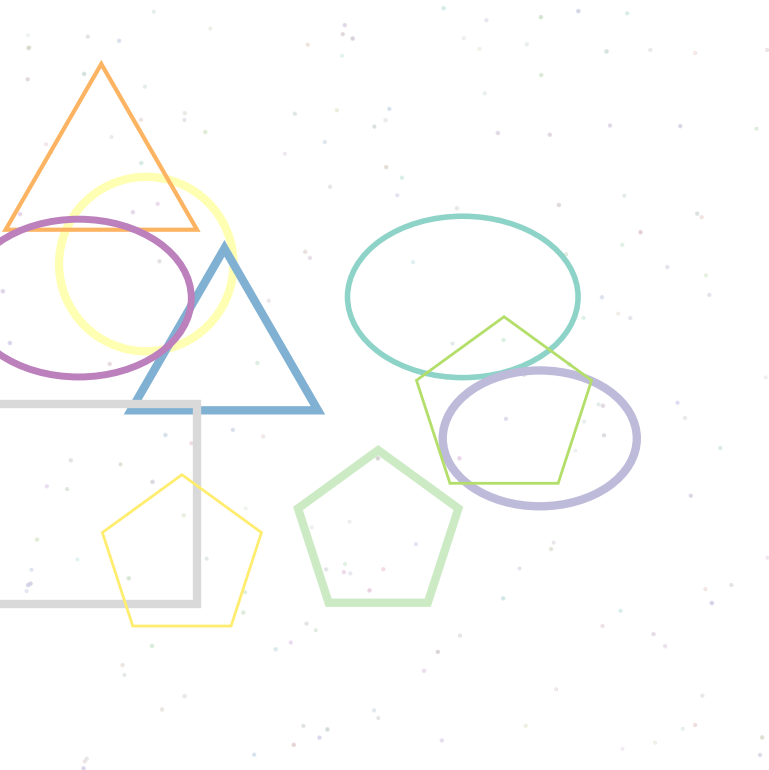[{"shape": "oval", "thickness": 2, "radius": 0.75, "center": [0.601, 0.614]}, {"shape": "circle", "thickness": 3, "radius": 0.57, "center": [0.19, 0.657]}, {"shape": "oval", "thickness": 3, "radius": 0.63, "center": [0.701, 0.431]}, {"shape": "triangle", "thickness": 3, "radius": 0.7, "center": [0.291, 0.537]}, {"shape": "triangle", "thickness": 1.5, "radius": 0.72, "center": [0.132, 0.773]}, {"shape": "pentagon", "thickness": 1, "radius": 0.6, "center": [0.655, 0.469]}, {"shape": "square", "thickness": 3, "radius": 0.65, "center": [0.126, 0.345]}, {"shape": "oval", "thickness": 2.5, "radius": 0.73, "center": [0.102, 0.613]}, {"shape": "pentagon", "thickness": 3, "radius": 0.55, "center": [0.491, 0.306]}, {"shape": "pentagon", "thickness": 1, "radius": 0.54, "center": [0.236, 0.275]}]